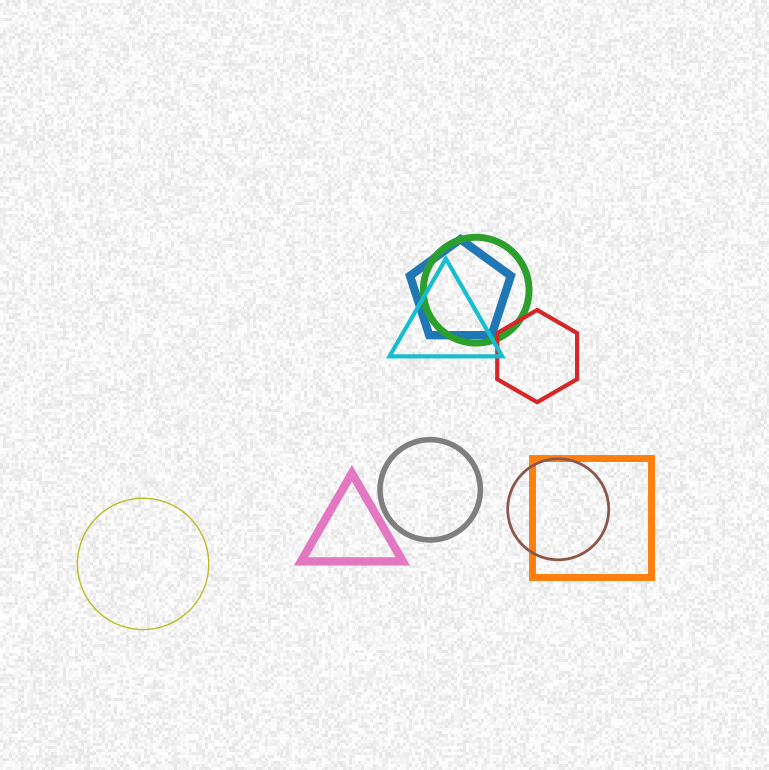[{"shape": "pentagon", "thickness": 3, "radius": 0.34, "center": [0.598, 0.62]}, {"shape": "square", "thickness": 2.5, "radius": 0.39, "center": [0.768, 0.328]}, {"shape": "circle", "thickness": 2.5, "radius": 0.34, "center": [0.618, 0.623]}, {"shape": "hexagon", "thickness": 1.5, "radius": 0.3, "center": [0.698, 0.538]}, {"shape": "circle", "thickness": 1, "radius": 0.33, "center": [0.725, 0.339]}, {"shape": "triangle", "thickness": 3, "radius": 0.38, "center": [0.457, 0.309]}, {"shape": "circle", "thickness": 2, "radius": 0.33, "center": [0.559, 0.364]}, {"shape": "circle", "thickness": 0.5, "radius": 0.43, "center": [0.186, 0.268]}, {"shape": "triangle", "thickness": 1.5, "radius": 0.42, "center": [0.579, 0.579]}]